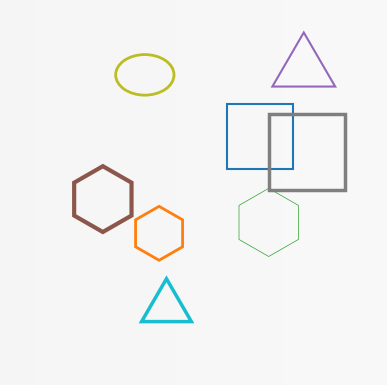[{"shape": "square", "thickness": 1.5, "radius": 0.42, "center": [0.671, 0.646]}, {"shape": "hexagon", "thickness": 2, "radius": 0.35, "center": [0.411, 0.394]}, {"shape": "hexagon", "thickness": 0.5, "radius": 0.44, "center": [0.693, 0.422]}, {"shape": "triangle", "thickness": 1.5, "radius": 0.47, "center": [0.784, 0.822]}, {"shape": "hexagon", "thickness": 3, "radius": 0.43, "center": [0.265, 0.483]}, {"shape": "square", "thickness": 2.5, "radius": 0.49, "center": [0.792, 0.606]}, {"shape": "oval", "thickness": 2, "radius": 0.38, "center": [0.374, 0.806]}, {"shape": "triangle", "thickness": 2.5, "radius": 0.37, "center": [0.43, 0.202]}]